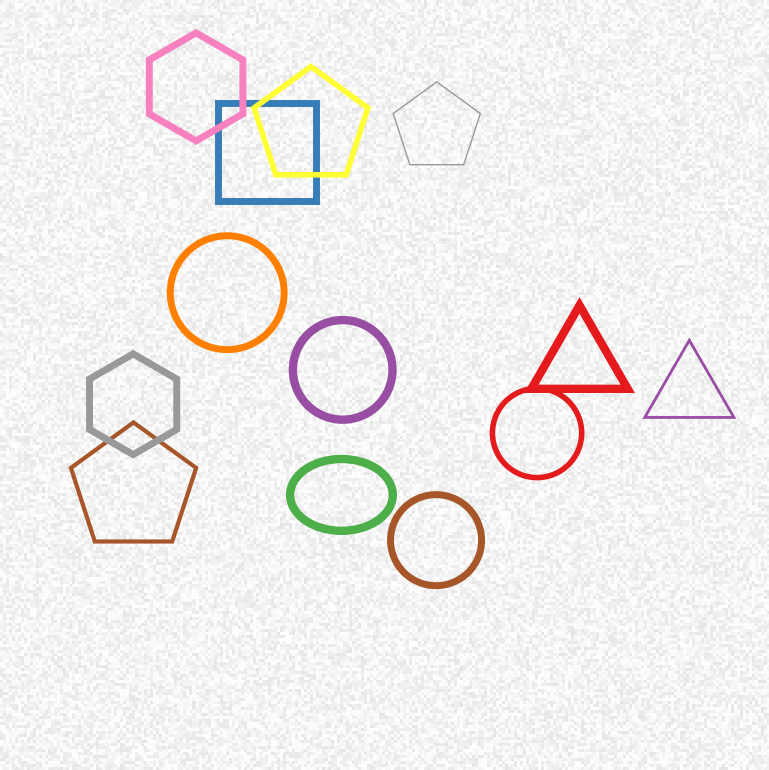[{"shape": "triangle", "thickness": 3, "radius": 0.36, "center": [0.753, 0.531]}, {"shape": "circle", "thickness": 2, "radius": 0.29, "center": [0.697, 0.438]}, {"shape": "square", "thickness": 2.5, "radius": 0.32, "center": [0.347, 0.802]}, {"shape": "oval", "thickness": 3, "radius": 0.33, "center": [0.443, 0.357]}, {"shape": "triangle", "thickness": 1, "radius": 0.33, "center": [0.895, 0.491]}, {"shape": "circle", "thickness": 3, "radius": 0.32, "center": [0.445, 0.52]}, {"shape": "circle", "thickness": 2.5, "radius": 0.37, "center": [0.295, 0.62]}, {"shape": "pentagon", "thickness": 2, "radius": 0.39, "center": [0.404, 0.836]}, {"shape": "circle", "thickness": 2.5, "radius": 0.3, "center": [0.566, 0.298]}, {"shape": "pentagon", "thickness": 1.5, "radius": 0.43, "center": [0.173, 0.366]}, {"shape": "hexagon", "thickness": 2.5, "radius": 0.35, "center": [0.255, 0.887]}, {"shape": "hexagon", "thickness": 2.5, "radius": 0.33, "center": [0.173, 0.475]}, {"shape": "pentagon", "thickness": 0.5, "radius": 0.3, "center": [0.567, 0.834]}]